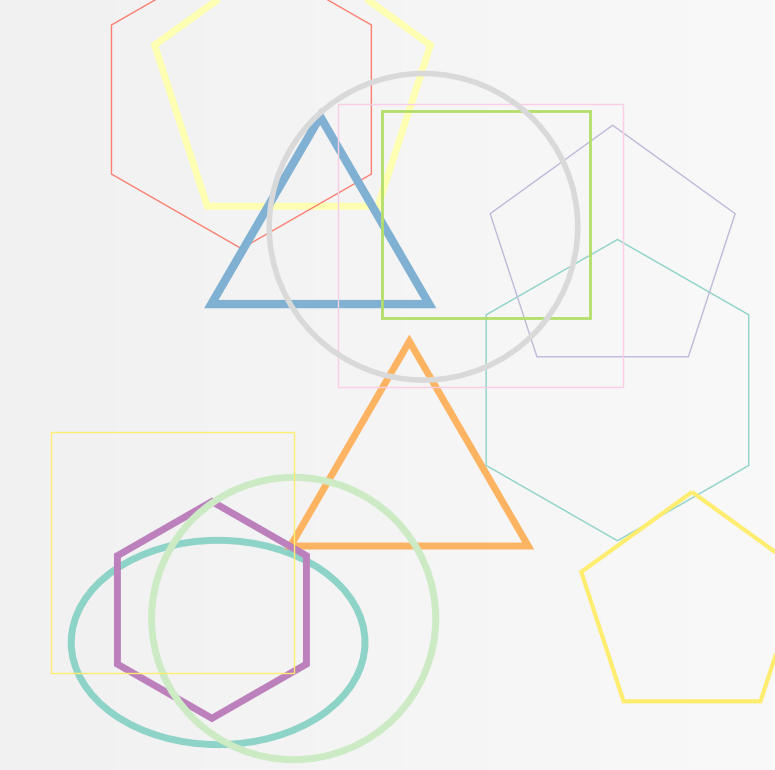[{"shape": "oval", "thickness": 2.5, "radius": 0.95, "center": [0.281, 0.166]}, {"shape": "hexagon", "thickness": 0.5, "radius": 0.98, "center": [0.797, 0.493]}, {"shape": "pentagon", "thickness": 2.5, "radius": 0.94, "center": [0.377, 0.884]}, {"shape": "pentagon", "thickness": 0.5, "radius": 0.83, "center": [0.791, 0.671]}, {"shape": "hexagon", "thickness": 0.5, "radius": 0.97, "center": [0.312, 0.871]}, {"shape": "triangle", "thickness": 3, "radius": 0.81, "center": [0.413, 0.686]}, {"shape": "triangle", "thickness": 2.5, "radius": 0.89, "center": [0.528, 0.379]}, {"shape": "square", "thickness": 1, "radius": 0.67, "center": [0.627, 0.721]}, {"shape": "square", "thickness": 0.5, "radius": 0.92, "center": [0.62, 0.682]}, {"shape": "circle", "thickness": 2, "radius": 1.0, "center": [0.546, 0.705]}, {"shape": "hexagon", "thickness": 2.5, "radius": 0.7, "center": [0.273, 0.208]}, {"shape": "circle", "thickness": 2.5, "radius": 0.92, "center": [0.379, 0.197]}, {"shape": "square", "thickness": 0.5, "radius": 0.78, "center": [0.223, 0.283]}, {"shape": "pentagon", "thickness": 1.5, "radius": 0.75, "center": [0.893, 0.211]}]